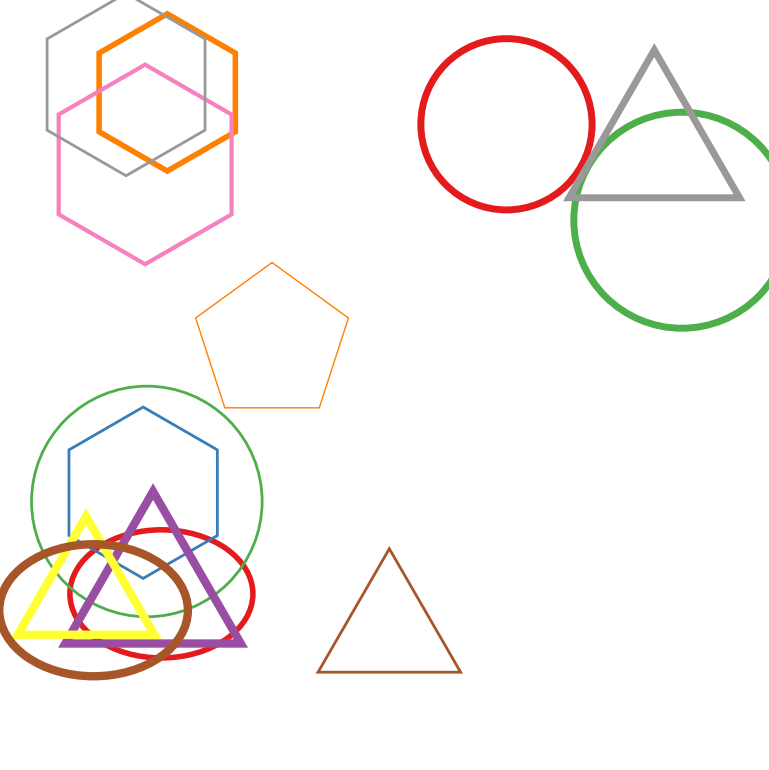[{"shape": "oval", "thickness": 2, "radius": 0.59, "center": [0.21, 0.229]}, {"shape": "circle", "thickness": 2.5, "radius": 0.56, "center": [0.658, 0.839]}, {"shape": "hexagon", "thickness": 1, "radius": 0.56, "center": [0.186, 0.36]}, {"shape": "circle", "thickness": 2.5, "radius": 0.7, "center": [0.886, 0.714]}, {"shape": "circle", "thickness": 1, "radius": 0.75, "center": [0.191, 0.349]}, {"shape": "triangle", "thickness": 3, "radius": 0.66, "center": [0.199, 0.23]}, {"shape": "pentagon", "thickness": 0.5, "radius": 0.52, "center": [0.353, 0.555]}, {"shape": "hexagon", "thickness": 2, "radius": 0.51, "center": [0.217, 0.88]}, {"shape": "triangle", "thickness": 3, "radius": 0.51, "center": [0.112, 0.227]}, {"shape": "triangle", "thickness": 1, "radius": 0.53, "center": [0.506, 0.18]}, {"shape": "oval", "thickness": 3, "radius": 0.61, "center": [0.122, 0.207]}, {"shape": "hexagon", "thickness": 1.5, "radius": 0.65, "center": [0.188, 0.786]}, {"shape": "hexagon", "thickness": 1, "radius": 0.59, "center": [0.164, 0.89]}, {"shape": "triangle", "thickness": 2.5, "radius": 0.64, "center": [0.85, 0.807]}]